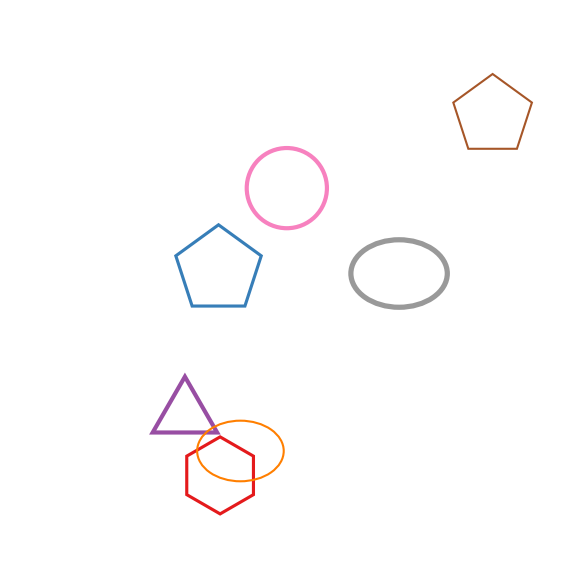[{"shape": "hexagon", "thickness": 1.5, "radius": 0.33, "center": [0.381, 0.176]}, {"shape": "pentagon", "thickness": 1.5, "radius": 0.39, "center": [0.378, 0.532]}, {"shape": "triangle", "thickness": 2, "radius": 0.32, "center": [0.32, 0.282]}, {"shape": "oval", "thickness": 1, "radius": 0.37, "center": [0.416, 0.218]}, {"shape": "pentagon", "thickness": 1, "radius": 0.36, "center": [0.853, 0.799]}, {"shape": "circle", "thickness": 2, "radius": 0.35, "center": [0.497, 0.673]}, {"shape": "oval", "thickness": 2.5, "radius": 0.42, "center": [0.691, 0.526]}]